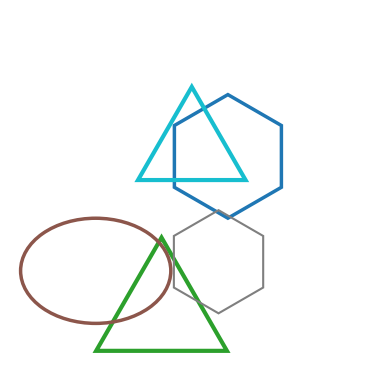[{"shape": "hexagon", "thickness": 2.5, "radius": 0.8, "center": [0.592, 0.594]}, {"shape": "triangle", "thickness": 3, "radius": 0.98, "center": [0.42, 0.187]}, {"shape": "oval", "thickness": 2.5, "radius": 0.98, "center": [0.249, 0.297]}, {"shape": "hexagon", "thickness": 1.5, "radius": 0.67, "center": [0.568, 0.32]}, {"shape": "triangle", "thickness": 3, "radius": 0.81, "center": [0.498, 0.613]}]